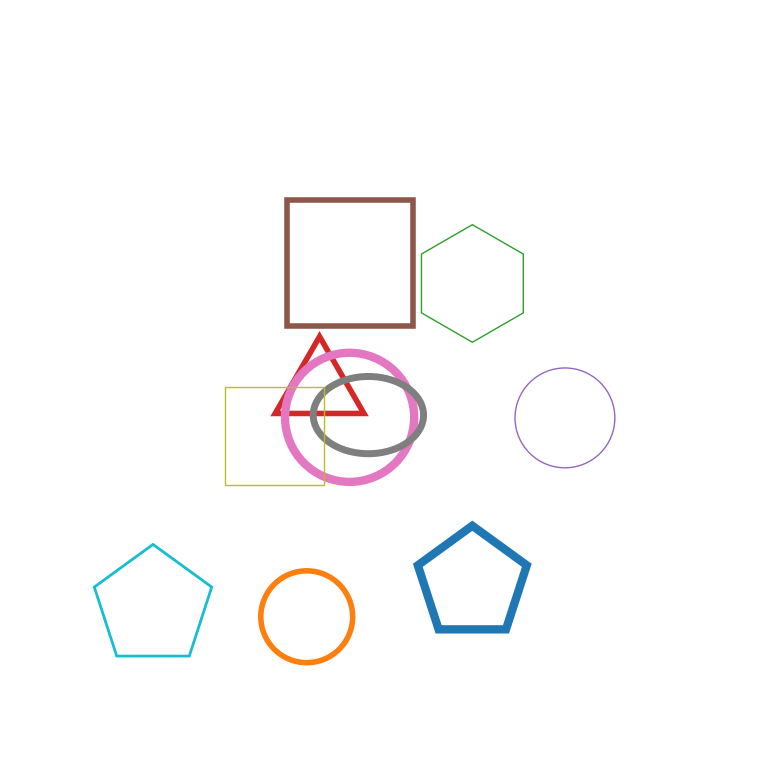[{"shape": "pentagon", "thickness": 3, "radius": 0.37, "center": [0.613, 0.243]}, {"shape": "circle", "thickness": 2, "radius": 0.3, "center": [0.398, 0.199]}, {"shape": "hexagon", "thickness": 0.5, "radius": 0.38, "center": [0.613, 0.632]}, {"shape": "triangle", "thickness": 2, "radius": 0.33, "center": [0.415, 0.496]}, {"shape": "circle", "thickness": 0.5, "radius": 0.32, "center": [0.734, 0.457]}, {"shape": "square", "thickness": 2, "radius": 0.41, "center": [0.454, 0.659]}, {"shape": "circle", "thickness": 3, "radius": 0.42, "center": [0.454, 0.458]}, {"shape": "oval", "thickness": 2.5, "radius": 0.36, "center": [0.478, 0.461]}, {"shape": "square", "thickness": 0.5, "radius": 0.32, "center": [0.357, 0.434]}, {"shape": "pentagon", "thickness": 1, "radius": 0.4, "center": [0.199, 0.213]}]